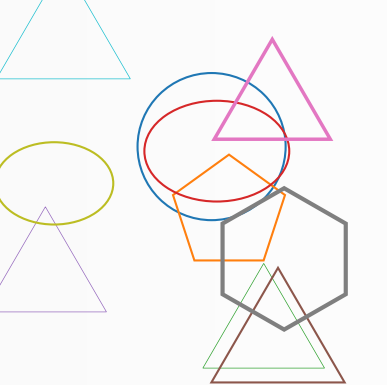[{"shape": "circle", "thickness": 1.5, "radius": 0.96, "center": [0.546, 0.619]}, {"shape": "pentagon", "thickness": 1.5, "radius": 0.76, "center": [0.591, 0.446]}, {"shape": "triangle", "thickness": 0.5, "radius": 0.91, "center": [0.681, 0.135]}, {"shape": "oval", "thickness": 1.5, "radius": 0.93, "center": [0.56, 0.607]}, {"shape": "triangle", "thickness": 0.5, "radius": 0.91, "center": [0.117, 0.281]}, {"shape": "triangle", "thickness": 1.5, "radius": 0.99, "center": [0.717, 0.106]}, {"shape": "triangle", "thickness": 2.5, "radius": 0.86, "center": [0.703, 0.725]}, {"shape": "hexagon", "thickness": 3, "radius": 0.92, "center": [0.733, 0.328]}, {"shape": "oval", "thickness": 1.5, "radius": 0.76, "center": [0.14, 0.524]}, {"shape": "triangle", "thickness": 0.5, "radius": 1.0, "center": [0.164, 0.895]}]